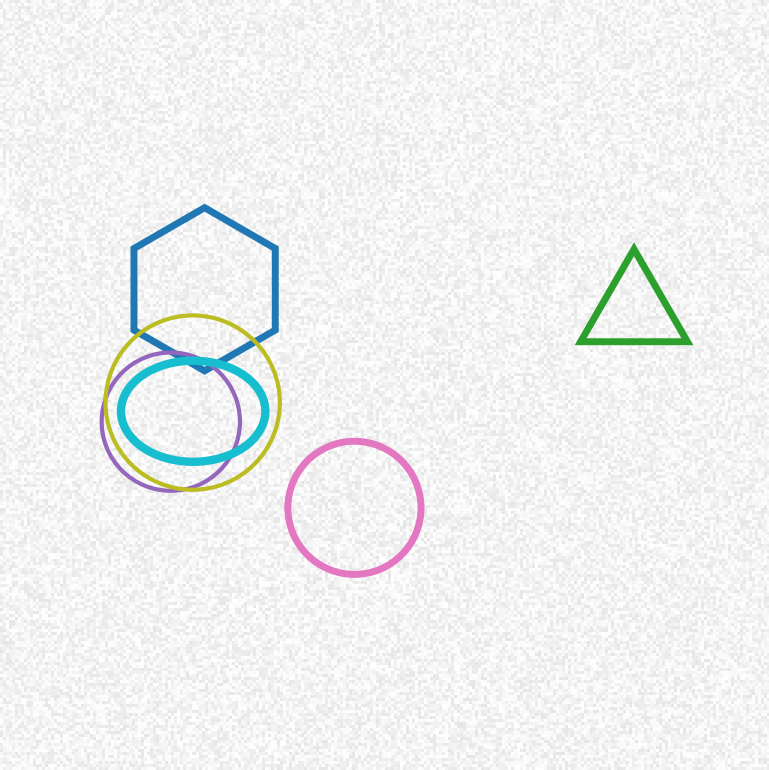[{"shape": "hexagon", "thickness": 2.5, "radius": 0.53, "center": [0.266, 0.624]}, {"shape": "triangle", "thickness": 2.5, "radius": 0.4, "center": [0.823, 0.596]}, {"shape": "circle", "thickness": 1.5, "radius": 0.45, "center": [0.222, 0.452]}, {"shape": "circle", "thickness": 2.5, "radius": 0.43, "center": [0.46, 0.34]}, {"shape": "circle", "thickness": 1.5, "radius": 0.57, "center": [0.25, 0.477]}, {"shape": "oval", "thickness": 3, "radius": 0.47, "center": [0.251, 0.466]}]